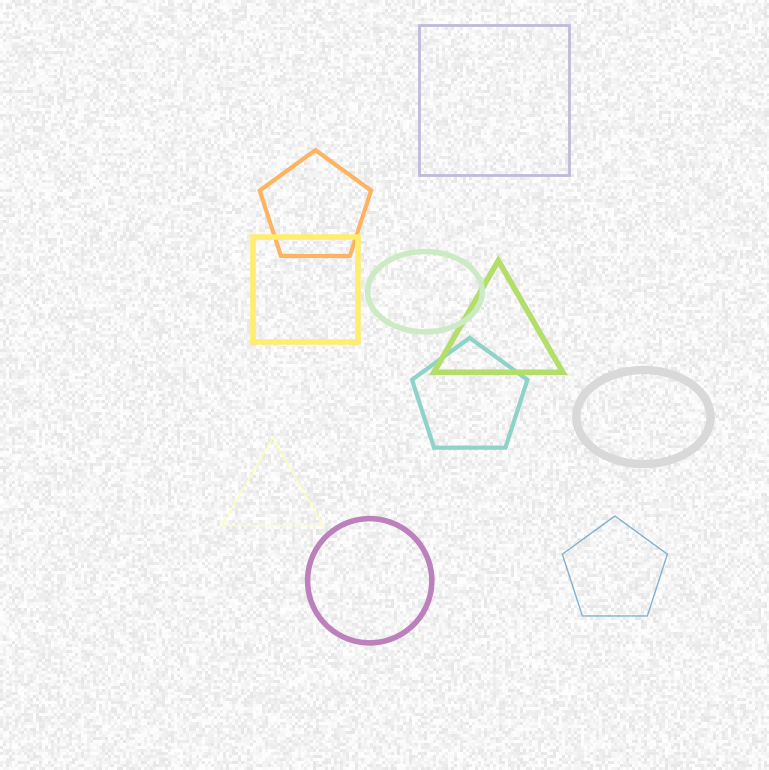[{"shape": "pentagon", "thickness": 1.5, "radius": 0.39, "center": [0.61, 0.482]}, {"shape": "triangle", "thickness": 0.5, "radius": 0.38, "center": [0.354, 0.355]}, {"shape": "square", "thickness": 1, "radius": 0.49, "center": [0.642, 0.87]}, {"shape": "pentagon", "thickness": 0.5, "radius": 0.36, "center": [0.799, 0.258]}, {"shape": "pentagon", "thickness": 1.5, "radius": 0.38, "center": [0.41, 0.729]}, {"shape": "triangle", "thickness": 2, "radius": 0.48, "center": [0.647, 0.565]}, {"shape": "oval", "thickness": 3, "radius": 0.44, "center": [0.836, 0.458]}, {"shape": "circle", "thickness": 2, "radius": 0.4, "center": [0.48, 0.246]}, {"shape": "oval", "thickness": 2, "radius": 0.37, "center": [0.552, 0.621]}, {"shape": "square", "thickness": 2, "radius": 0.34, "center": [0.397, 0.624]}]